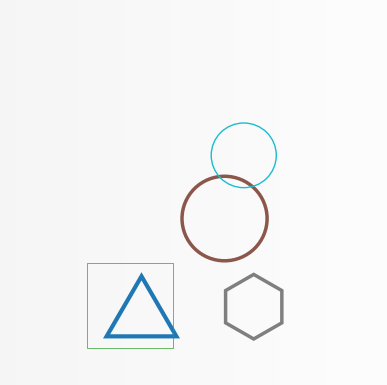[{"shape": "triangle", "thickness": 3, "radius": 0.52, "center": [0.365, 0.178]}, {"shape": "square", "thickness": 0.5, "radius": 0.56, "center": [0.335, 0.206]}, {"shape": "circle", "thickness": 2.5, "radius": 0.55, "center": [0.579, 0.432]}, {"shape": "hexagon", "thickness": 2.5, "radius": 0.42, "center": [0.655, 0.203]}, {"shape": "circle", "thickness": 1, "radius": 0.42, "center": [0.629, 0.597]}]